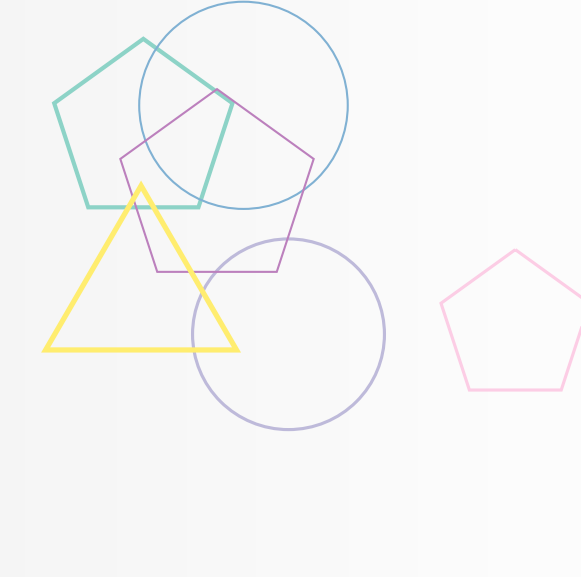[{"shape": "pentagon", "thickness": 2, "radius": 0.81, "center": [0.247, 0.771]}, {"shape": "circle", "thickness": 1.5, "radius": 0.83, "center": [0.496, 0.42]}, {"shape": "circle", "thickness": 1, "radius": 0.9, "center": [0.419, 0.817]}, {"shape": "pentagon", "thickness": 1.5, "radius": 0.67, "center": [0.887, 0.432]}, {"shape": "pentagon", "thickness": 1, "radius": 0.87, "center": [0.373, 0.67]}, {"shape": "triangle", "thickness": 2.5, "radius": 0.95, "center": [0.243, 0.488]}]